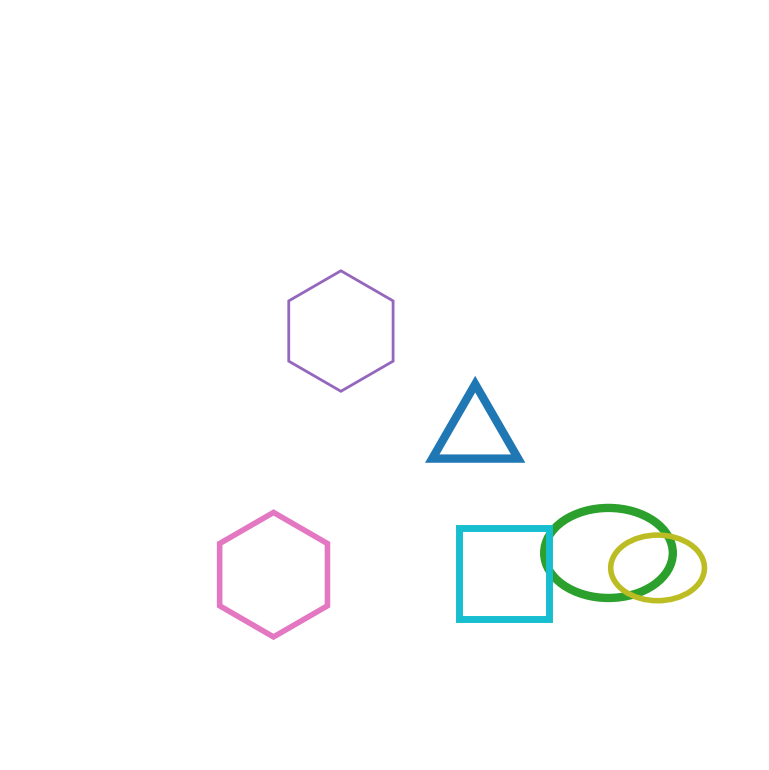[{"shape": "triangle", "thickness": 3, "radius": 0.32, "center": [0.617, 0.437]}, {"shape": "oval", "thickness": 3, "radius": 0.42, "center": [0.79, 0.282]}, {"shape": "hexagon", "thickness": 1, "radius": 0.39, "center": [0.443, 0.57]}, {"shape": "hexagon", "thickness": 2, "radius": 0.4, "center": [0.355, 0.254]}, {"shape": "oval", "thickness": 2, "radius": 0.3, "center": [0.854, 0.262]}, {"shape": "square", "thickness": 2.5, "radius": 0.29, "center": [0.655, 0.255]}]